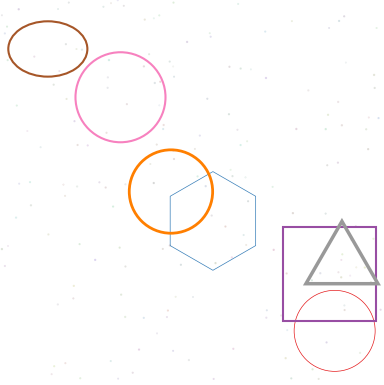[{"shape": "circle", "thickness": 0.5, "radius": 0.53, "center": [0.869, 0.141]}, {"shape": "hexagon", "thickness": 0.5, "radius": 0.64, "center": [0.553, 0.426]}, {"shape": "square", "thickness": 1.5, "radius": 0.61, "center": [0.856, 0.289]}, {"shape": "circle", "thickness": 2, "radius": 0.54, "center": [0.444, 0.503]}, {"shape": "oval", "thickness": 1.5, "radius": 0.51, "center": [0.124, 0.873]}, {"shape": "circle", "thickness": 1.5, "radius": 0.58, "center": [0.313, 0.747]}, {"shape": "triangle", "thickness": 2.5, "radius": 0.54, "center": [0.888, 0.317]}]